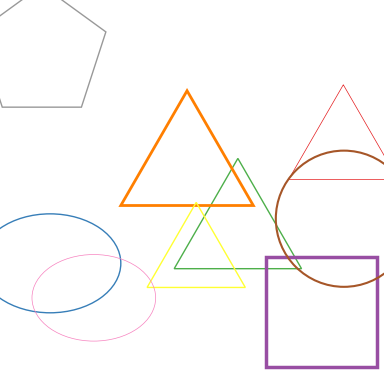[{"shape": "triangle", "thickness": 0.5, "radius": 0.82, "center": [0.892, 0.616]}, {"shape": "oval", "thickness": 1, "radius": 0.92, "center": [0.13, 0.316]}, {"shape": "triangle", "thickness": 1, "radius": 0.95, "center": [0.618, 0.398]}, {"shape": "square", "thickness": 2.5, "radius": 0.72, "center": [0.835, 0.189]}, {"shape": "triangle", "thickness": 2, "radius": 0.99, "center": [0.486, 0.566]}, {"shape": "triangle", "thickness": 1, "radius": 0.74, "center": [0.51, 0.327]}, {"shape": "circle", "thickness": 1.5, "radius": 0.88, "center": [0.893, 0.432]}, {"shape": "oval", "thickness": 0.5, "radius": 0.8, "center": [0.244, 0.226]}, {"shape": "pentagon", "thickness": 1, "radius": 0.87, "center": [0.109, 0.863]}]